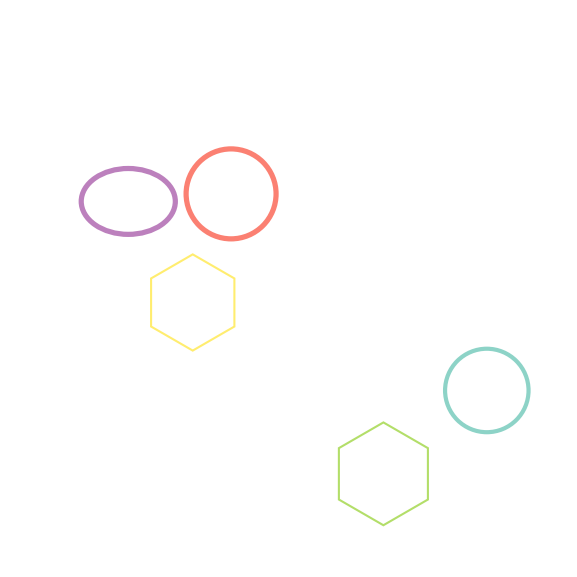[{"shape": "circle", "thickness": 2, "radius": 0.36, "center": [0.843, 0.323]}, {"shape": "circle", "thickness": 2.5, "radius": 0.39, "center": [0.4, 0.663]}, {"shape": "hexagon", "thickness": 1, "radius": 0.45, "center": [0.664, 0.179]}, {"shape": "oval", "thickness": 2.5, "radius": 0.41, "center": [0.222, 0.65]}, {"shape": "hexagon", "thickness": 1, "radius": 0.42, "center": [0.334, 0.475]}]